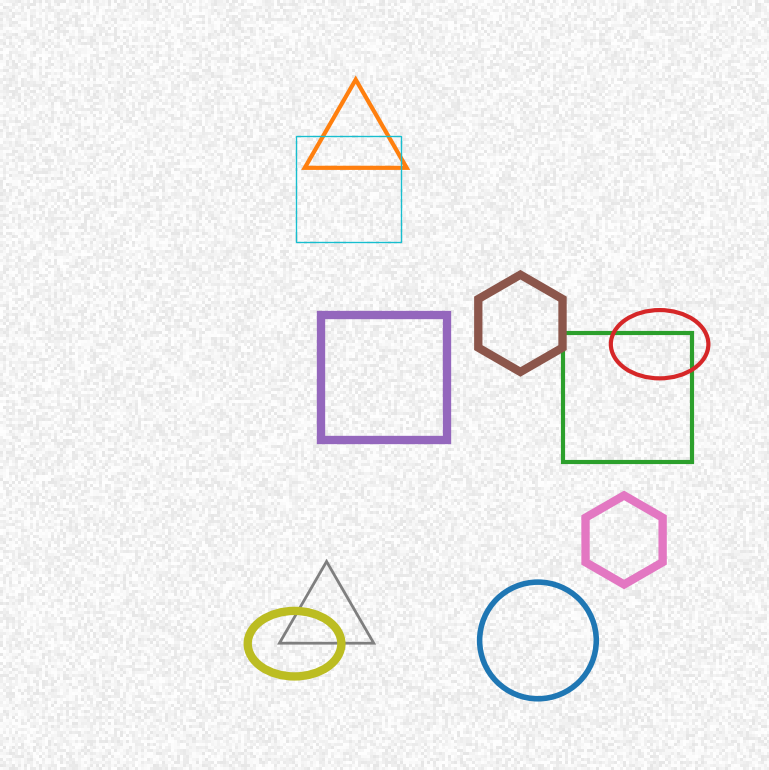[{"shape": "circle", "thickness": 2, "radius": 0.38, "center": [0.699, 0.168]}, {"shape": "triangle", "thickness": 1.5, "radius": 0.38, "center": [0.462, 0.82]}, {"shape": "square", "thickness": 1.5, "radius": 0.42, "center": [0.815, 0.484]}, {"shape": "oval", "thickness": 1.5, "radius": 0.32, "center": [0.857, 0.553]}, {"shape": "square", "thickness": 3, "radius": 0.41, "center": [0.499, 0.51]}, {"shape": "hexagon", "thickness": 3, "radius": 0.32, "center": [0.676, 0.58]}, {"shape": "hexagon", "thickness": 3, "radius": 0.29, "center": [0.81, 0.299]}, {"shape": "triangle", "thickness": 1, "radius": 0.35, "center": [0.424, 0.2]}, {"shape": "oval", "thickness": 3, "radius": 0.3, "center": [0.383, 0.164]}, {"shape": "square", "thickness": 0.5, "radius": 0.34, "center": [0.452, 0.755]}]